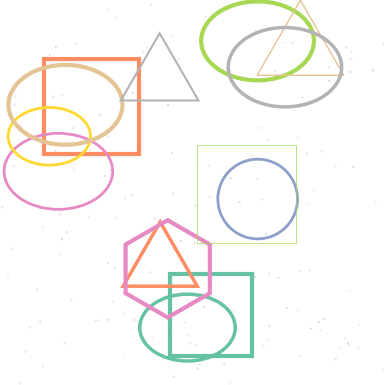[{"shape": "square", "thickness": 3, "radius": 0.53, "center": [0.548, 0.182]}, {"shape": "oval", "thickness": 2.5, "radius": 0.62, "center": [0.487, 0.149]}, {"shape": "triangle", "thickness": 2.5, "radius": 0.56, "center": [0.416, 0.312]}, {"shape": "square", "thickness": 3, "radius": 0.62, "center": [0.238, 0.723]}, {"shape": "circle", "thickness": 2, "radius": 0.52, "center": [0.669, 0.483]}, {"shape": "oval", "thickness": 2, "radius": 0.71, "center": [0.152, 0.555]}, {"shape": "hexagon", "thickness": 3, "radius": 0.63, "center": [0.436, 0.302]}, {"shape": "square", "thickness": 0.5, "radius": 0.64, "center": [0.64, 0.496]}, {"shape": "oval", "thickness": 3, "radius": 0.73, "center": [0.669, 0.894]}, {"shape": "oval", "thickness": 2, "radius": 0.54, "center": [0.128, 0.646]}, {"shape": "triangle", "thickness": 1, "radius": 0.65, "center": [0.78, 0.869]}, {"shape": "oval", "thickness": 3, "radius": 0.74, "center": [0.17, 0.728]}, {"shape": "triangle", "thickness": 1.5, "radius": 0.58, "center": [0.415, 0.797]}, {"shape": "oval", "thickness": 2.5, "radius": 0.74, "center": [0.74, 0.825]}]